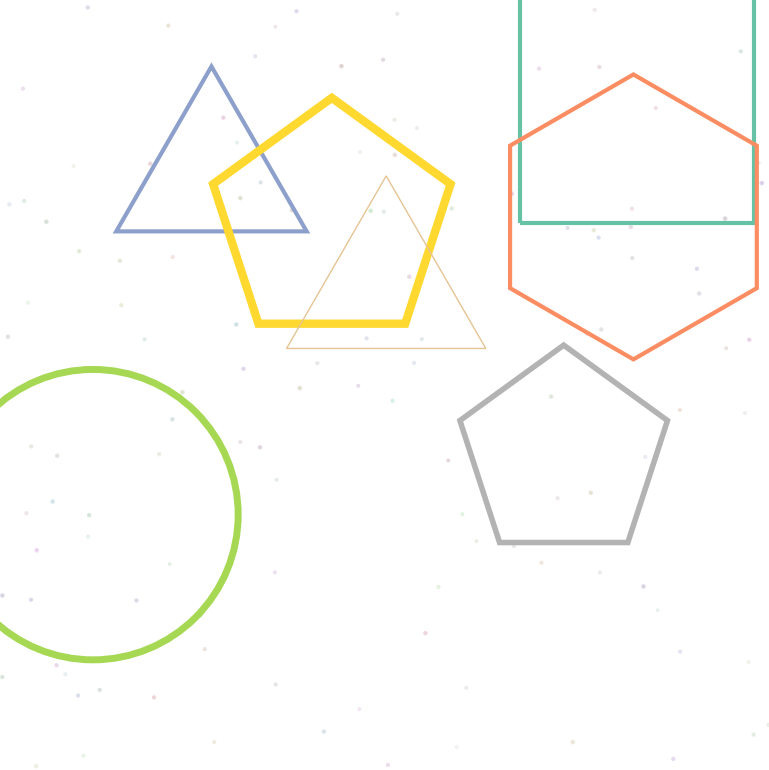[{"shape": "square", "thickness": 1.5, "radius": 0.76, "center": [0.828, 0.862]}, {"shape": "hexagon", "thickness": 1.5, "radius": 0.93, "center": [0.823, 0.718]}, {"shape": "triangle", "thickness": 1.5, "radius": 0.71, "center": [0.275, 0.771]}, {"shape": "circle", "thickness": 2.5, "radius": 0.94, "center": [0.121, 0.332]}, {"shape": "pentagon", "thickness": 3, "radius": 0.81, "center": [0.431, 0.711]}, {"shape": "triangle", "thickness": 0.5, "radius": 0.75, "center": [0.502, 0.622]}, {"shape": "pentagon", "thickness": 2, "radius": 0.71, "center": [0.732, 0.41]}]